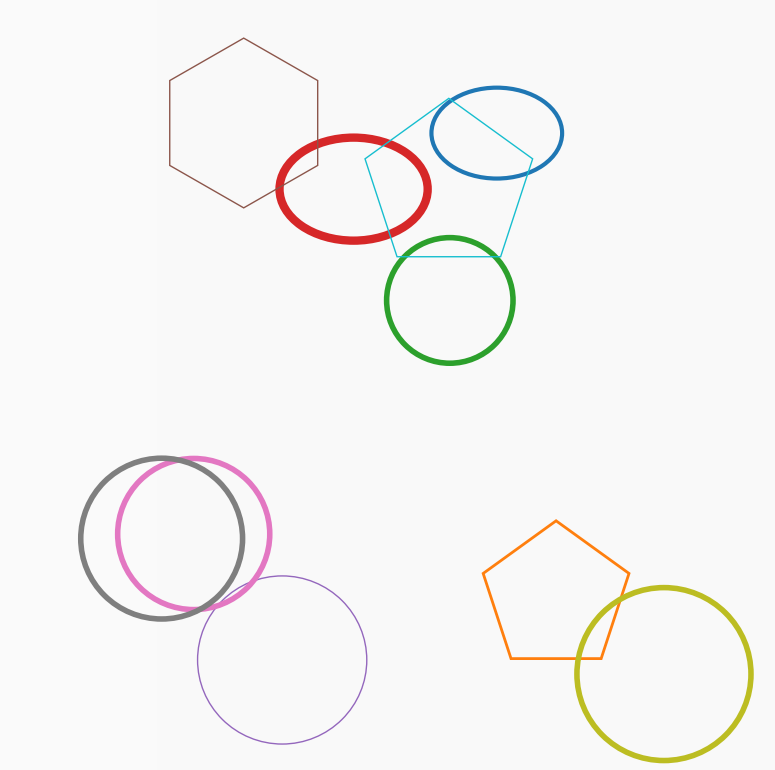[{"shape": "oval", "thickness": 1.5, "radius": 0.42, "center": [0.641, 0.827]}, {"shape": "pentagon", "thickness": 1, "radius": 0.49, "center": [0.718, 0.225]}, {"shape": "circle", "thickness": 2, "radius": 0.41, "center": [0.58, 0.61]}, {"shape": "oval", "thickness": 3, "radius": 0.48, "center": [0.456, 0.754]}, {"shape": "circle", "thickness": 0.5, "radius": 0.55, "center": [0.364, 0.143]}, {"shape": "hexagon", "thickness": 0.5, "radius": 0.55, "center": [0.314, 0.84]}, {"shape": "circle", "thickness": 2, "radius": 0.49, "center": [0.25, 0.306]}, {"shape": "circle", "thickness": 2, "radius": 0.52, "center": [0.209, 0.301]}, {"shape": "circle", "thickness": 2, "radius": 0.56, "center": [0.857, 0.125]}, {"shape": "pentagon", "thickness": 0.5, "radius": 0.57, "center": [0.579, 0.759]}]